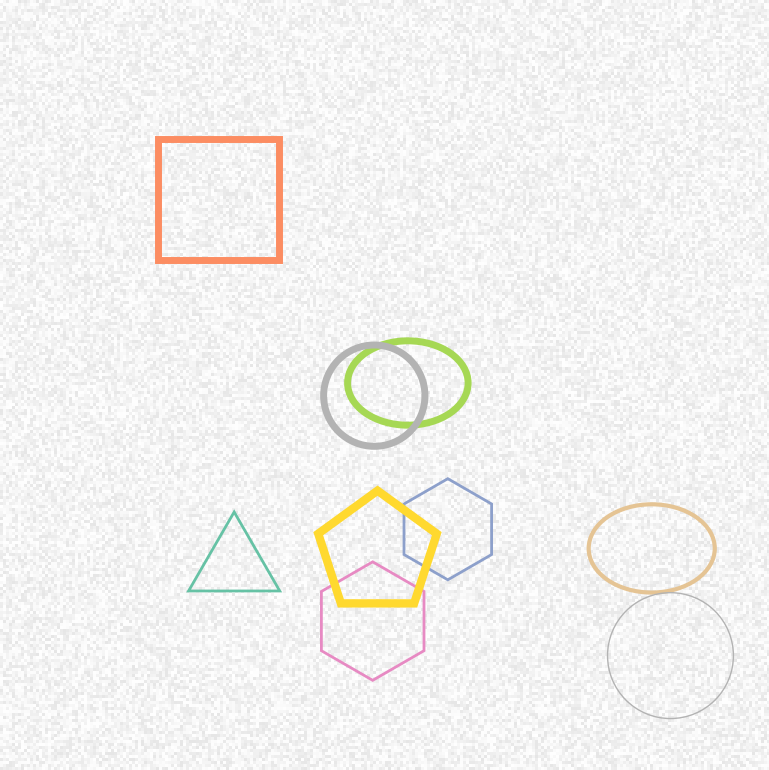[{"shape": "triangle", "thickness": 1, "radius": 0.34, "center": [0.304, 0.267]}, {"shape": "square", "thickness": 2.5, "radius": 0.39, "center": [0.284, 0.741]}, {"shape": "hexagon", "thickness": 1, "radius": 0.33, "center": [0.582, 0.313]}, {"shape": "hexagon", "thickness": 1, "radius": 0.38, "center": [0.484, 0.193]}, {"shape": "oval", "thickness": 2.5, "radius": 0.39, "center": [0.53, 0.503]}, {"shape": "pentagon", "thickness": 3, "radius": 0.4, "center": [0.49, 0.282]}, {"shape": "oval", "thickness": 1.5, "radius": 0.41, "center": [0.846, 0.288]}, {"shape": "circle", "thickness": 0.5, "radius": 0.41, "center": [0.871, 0.149]}, {"shape": "circle", "thickness": 2.5, "radius": 0.33, "center": [0.486, 0.486]}]